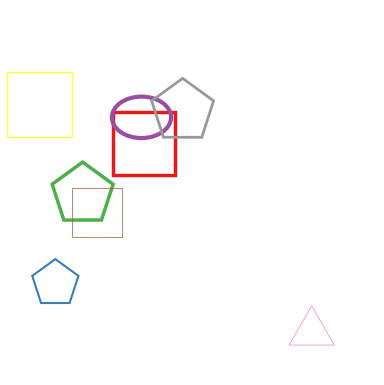[{"shape": "square", "thickness": 2.5, "radius": 0.4, "center": [0.375, 0.627]}, {"shape": "pentagon", "thickness": 1.5, "radius": 0.32, "center": [0.144, 0.264]}, {"shape": "pentagon", "thickness": 2.5, "radius": 0.42, "center": [0.215, 0.496]}, {"shape": "oval", "thickness": 3, "radius": 0.38, "center": [0.368, 0.695]}, {"shape": "square", "thickness": 1, "radius": 0.42, "center": [0.103, 0.728]}, {"shape": "square", "thickness": 0.5, "radius": 0.32, "center": [0.252, 0.447]}, {"shape": "triangle", "thickness": 0.5, "radius": 0.34, "center": [0.81, 0.138]}, {"shape": "pentagon", "thickness": 2, "radius": 0.42, "center": [0.474, 0.712]}]